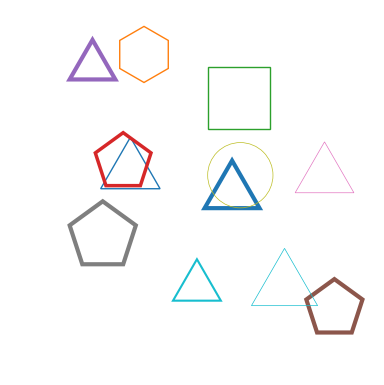[{"shape": "triangle", "thickness": 3, "radius": 0.41, "center": [0.603, 0.501]}, {"shape": "triangle", "thickness": 1, "radius": 0.45, "center": [0.339, 0.554]}, {"shape": "hexagon", "thickness": 1, "radius": 0.36, "center": [0.374, 0.859]}, {"shape": "square", "thickness": 1, "radius": 0.4, "center": [0.621, 0.745]}, {"shape": "pentagon", "thickness": 2.5, "radius": 0.38, "center": [0.32, 0.579]}, {"shape": "triangle", "thickness": 3, "radius": 0.34, "center": [0.24, 0.828]}, {"shape": "pentagon", "thickness": 3, "radius": 0.38, "center": [0.869, 0.198]}, {"shape": "triangle", "thickness": 0.5, "radius": 0.44, "center": [0.843, 0.543]}, {"shape": "pentagon", "thickness": 3, "radius": 0.45, "center": [0.267, 0.387]}, {"shape": "circle", "thickness": 0.5, "radius": 0.42, "center": [0.624, 0.545]}, {"shape": "triangle", "thickness": 0.5, "radius": 0.5, "center": [0.739, 0.256]}, {"shape": "triangle", "thickness": 1.5, "radius": 0.36, "center": [0.512, 0.255]}]